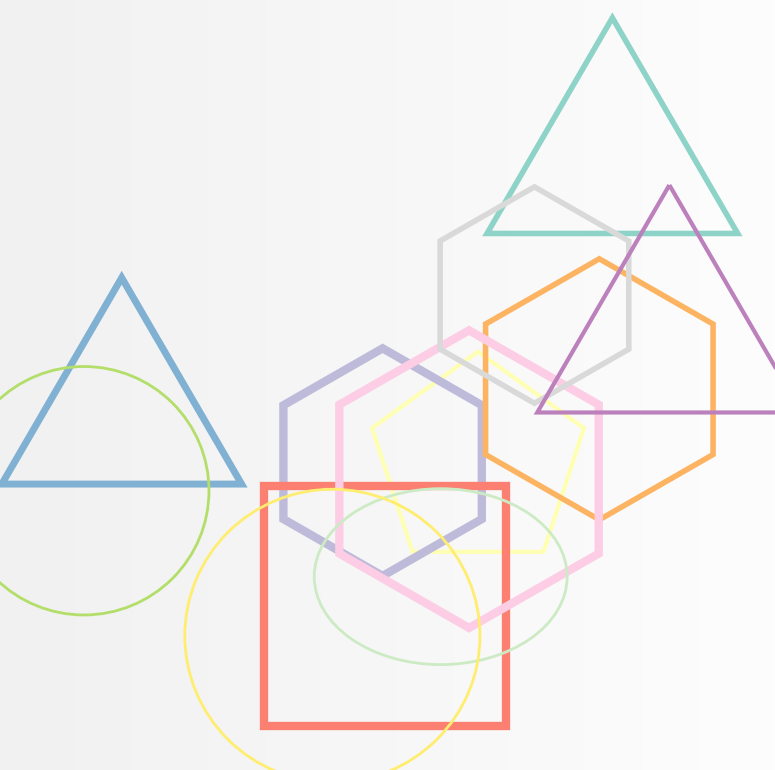[{"shape": "triangle", "thickness": 2, "radius": 0.93, "center": [0.79, 0.79]}, {"shape": "pentagon", "thickness": 1.5, "radius": 0.72, "center": [0.617, 0.4]}, {"shape": "hexagon", "thickness": 3, "radius": 0.74, "center": [0.494, 0.4]}, {"shape": "square", "thickness": 3, "radius": 0.78, "center": [0.497, 0.213]}, {"shape": "triangle", "thickness": 2.5, "radius": 0.89, "center": [0.157, 0.461]}, {"shape": "hexagon", "thickness": 2, "radius": 0.85, "center": [0.773, 0.494]}, {"shape": "circle", "thickness": 1, "radius": 0.81, "center": [0.108, 0.363]}, {"shape": "hexagon", "thickness": 3, "radius": 0.97, "center": [0.605, 0.378]}, {"shape": "hexagon", "thickness": 2, "radius": 0.7, "center": [0.69, 0.617]}, {"shape": "triangle", "thickness": 1.5, "radius": 0.98, "center": [0.864, 0.563]}, {"shape": "oval", "thickness": 1, "radius": 0.82, "center": [0.569, 0.251]}, {"shape": "circle", "thickness": 1, "radius": 0.95, "center": [0.429, 0.174]}]